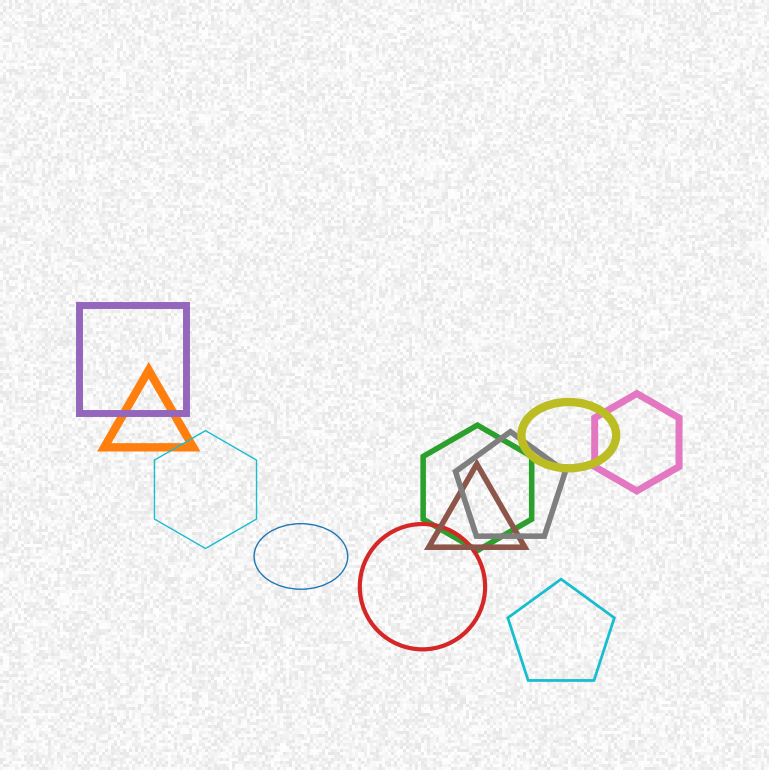[{"shape": "oval", "thickness": 0.5, "radius": 0.3, "center": [0.391, 0.277]}, {"shape": "triangle", "thickness": 3, "radius": 0.33, "center": [0.193, 0.452]}, {"shape": "hexagon", "thickness": 2, "radius": 0.41, "center": [0.62, 0.366]}, {"shape": "circle", "thickness": 1.5, "radius": 0.41, "center": [0.549, 0.238]}, {"shape": "square", "thickness": 2.5, "radius": 0.35, "center": [0.172, 0.534]}, {"shape": "triangle", "thickness": 2, "radius": 0.36, "center": [0.619, 0.325]}, {"shape": "hexagon", "thickness": 2.5, "radius": 0.32, "center": [0.827, 0.426]}, {"shape": "pentagon", "thickness": 2, "radius": 0.37, "center": [0.663, 0.364]}, {"shape": "oval", "thickness": 3, "radius": 0.31, "center": [0.739, 0.435]}, {"shape": "hexagon", "thickness": 0.5, "radius": 0.38, "center": [0.267, 0.364]}, {"shape": "pentagon", "thickness": 1, "radius": 0.36, "center": [0.729, 0.175]}]